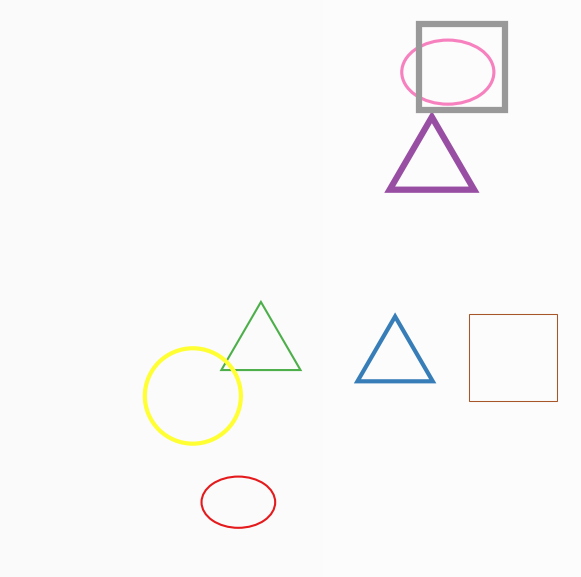[{"shape": "oval", "thickness": 1, "radius": 0.32, "center": [0.41, 0.13]}, {"shape": "triangle", "thickness": 2, "radius": 0.37, "center": [0.68, 0.376]}, {"shape": "triangle", "thickness": 1, "radius": 0.39, "center": [0.449, 0.398]}, {"shape": "triangle", "thickness": 3, "radius": 0.42, "center": [0.743, 0.713]}, {"shape": "circle", "thickness": 2, "radius": 0.41, "center": [0.332, 0.313]}, {"shape": "square", "thickness": 0.5, "radius": 0.38, "center": [0.882, 0.38]}, {"shape": "oval", "thickness": 1.5, "radius": 0.4, "center": [0.77, 0.874]}, {"shape": "square", "thickness": 3, "radius": 0.37, "center": [0.795, 0.884]}]